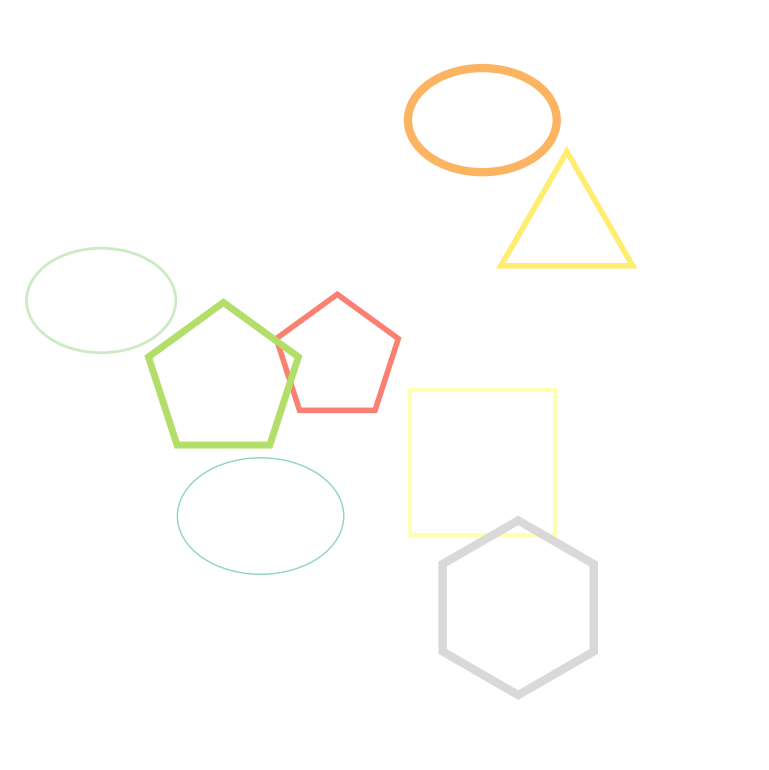[{"shape": "oval", "thickness": 0.5, "radius": 0.54, "center": [0.338, 0.33]}, {"shape": "square", "thickness": 1.5, "radius": 0.47, "center": [0.626, 0.4]}, {"shape": "pentagon", "thickness": 2, "radius": 0.42, "center": [0.438, 0.534]}, {"shape": "oval", "thickness": 3, "radius": 0.48, "center": [0.626, 0.844]}, {"shape": "pentagon", "thickness": 2.5, "radius": 0.51, "center": [0.29, 0.505]}, {"shape": "hexagon", "thickness": 3, "radius": 0.57, "center": [0.673, 0.211]}, {"shape": "oval", "thickness": 1, "radius": 0.48, "center": [0.131, 0.61]}, {"shape": "triangle", "thickness": 2, "radius": 0.49, "center": [0.736, 0.704]}]